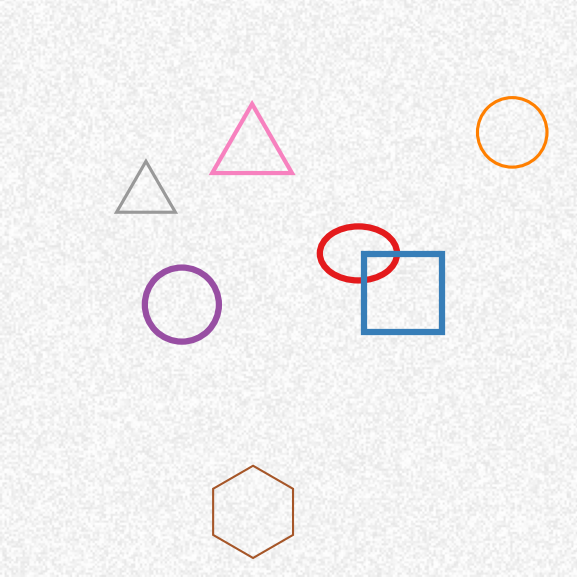[{"shape": "oval", "thickness": 3, "radius": 0.33, "center": [0.621, 0.56]}, {"shape": "square", "thickness": 3, "radius": 0.34, "center": [0.698, 0.491]}, {"shape": "circle", "thickness": 3, "radius": 0.32, "center": [0.315, 0.472]}, {"shape": "circle", "thickness": 1.5, "radius": 0.3, "center": [0.887, 0.77]}, {"shape": "hexagon", "thickness": 1, "radius": 0.4, "center": [0.438, 0.113]}, {"shape": "triangle", "thickness": 2, "radius": 0.4, "center": [0.437, 0.739]}, {"shape": "triangle", "thickness": 1.5, "radius": 0.29, "center": [0.253, 0.661]}]